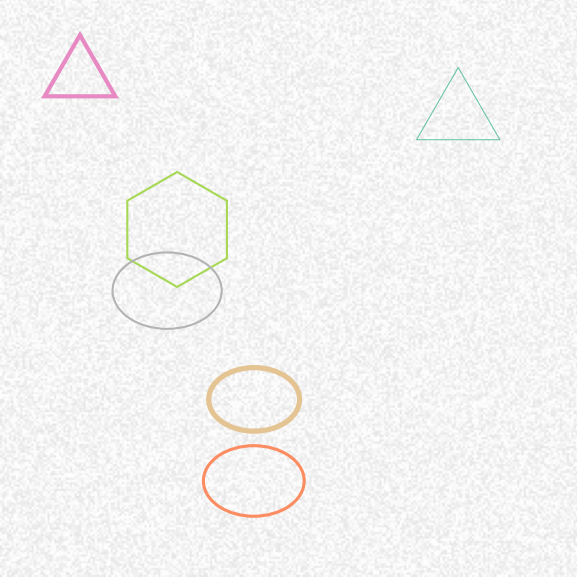[{"shape": "triangle", "thickness": 0.5, "radius": 0.42, "center": [0.793, 0.799]}, {"shape": "oval", "thickness": 1.5, "radius": 0.44, "center": [0.439, 0.166]}, {"shape": "triangle", "thickness": 2, "radius": 0.35, "center": [0.138, 0.868]}, {"shape": "hexagon", "thickness": 1, "radius": 0.5, "center": [0.307, 0.602]}, {"shape": "oval", "thickness": 2.5, "radius": 0.39, "center": [0.44, 0.308]}, {"shape": "oval", "thickness": 1, "radius": 0.47, "center": [0.289, 0.496]}]